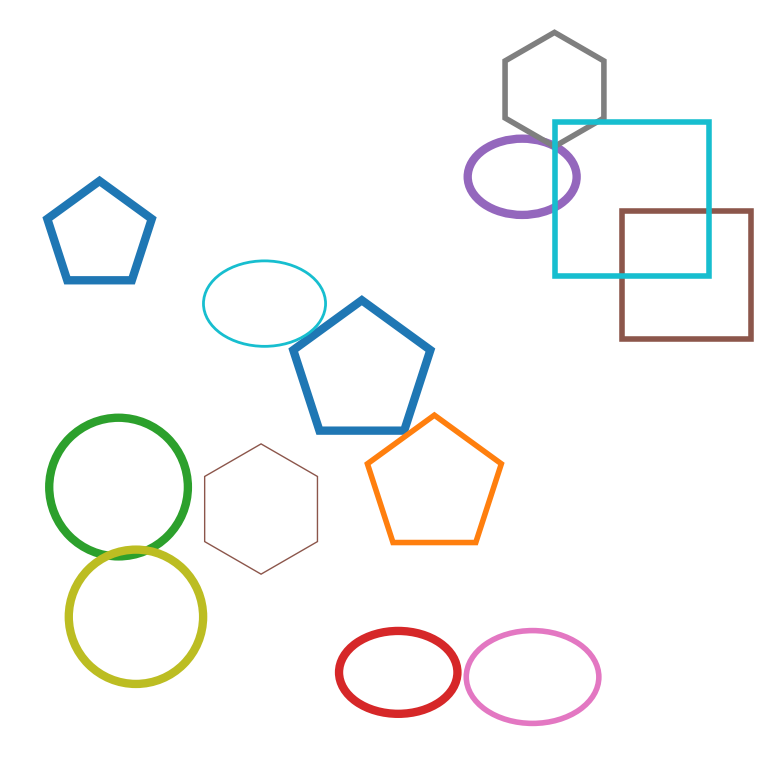[{"shape": "pentagon", "thickness": 3, "radius": 0.47, "center": [0.47, 0.516]}, {"shape": "pentagon", "thickness": 3, "radius": 0.36, "center": [0.129, 0.694]}, {"shape": "pentagon", "thickness": 2, "radius": 0.46, "center": [0.564, 0.369]}, {"shape": "circle", "thickness": 3, "radius": 0.45, "center": [0.154, 0.367]}, {"shape": "oval", "thickness": 3, "radius": 0.38, "center": [0.517, 0.127]}, {"shape": "oval", "thickness": 3, "radius": 0.35, "center": [0.678, 0.77]}, {"shape": "square", "thickness": 2, "radius": 0.42, "center": [0.891, 0.643]}, {"shape": "hexagon", "thickness": 0.5, "radius": 0.42, "center": [0.339, 0.339]}, {"shape": "oval", "thickness": 2, "radius": 0.43, "center": [0.692, 0.121]}, {"shape": "hexagon", "thickness": 2, "radius": 0.37, "center": [0.72, 0.884]}, {"shape": "circle", "thickness": 3, "radius": 0.44, "center": [0.177, 0.199]}, {"shape": "oval", "thickness": 1, "radius": 0.4, "center": [0.344, 0.606]}, {"shape": "square", "thickness": 2, "radius": 0.5, "center": [0.821, 0.741]}]